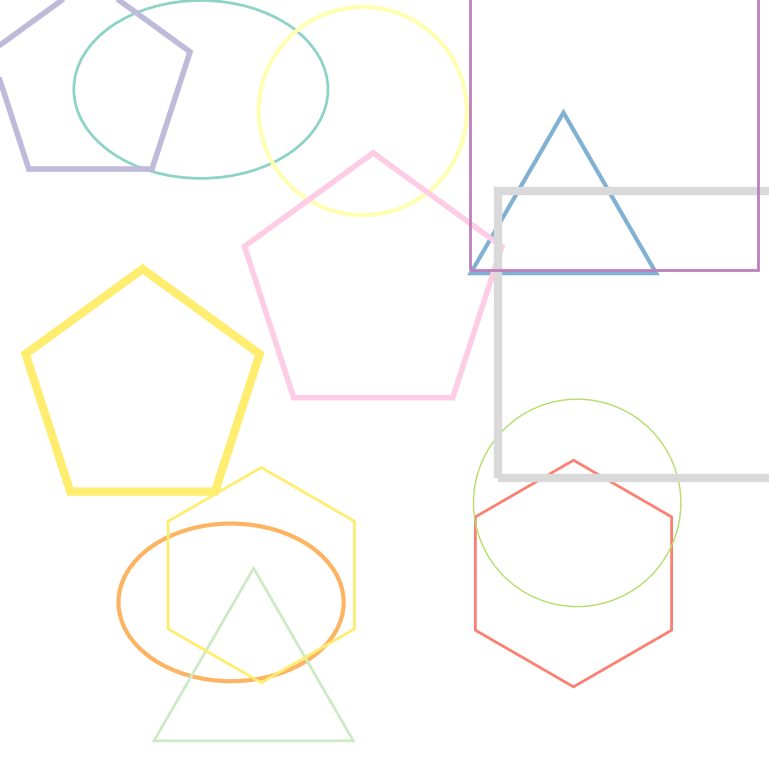[{"shape": "oval", "thickness": 1, "radius": 0.83, "center": [0.261, 0.884]}, {"shape": "circle", "thickness": 1.5, "radius": 0.68, "center": [0.471, 0.856]}, {"shape": "pentagon", "thickness": 2, "radius": 0.68, "center": [0.117, 0.891]}, {"shape": "hexagon", "thickness": 1, "radius": 0.74, "center": [0.745, 0.255]}, {"shape": "triangle", "thickness": 1.5, "radius": 0.7, "center": [0.732, 0.715]}, {"shape": "oval", "thickness": 1.5, "radius": 0.73, "center": [0.3, 0.218]}, {"shape": "circle", "thickness": 0.5, "radius": 0.67, "center": [0.75, 0.347]}, {"shape": "pentagon", "thickness": 2, "radius": 0.88, "center": [0.485, 0.626]}, {"shape": "square", "thickness": 3, "radius": 0.93, "center": [0.834, 0.565]}, {"shape": "square", "thickness": 1, "radius": 0.93, "center": [0.797, 0.836]}, {"shape": "triangle", "thickness": 1, "radius": 0.75, "center": [0.329, 0.113]}, {"shape": "hexagon", "thickness": 1, "radius": 0.7, "center": [0.339, 0.253]}, {"shape": "pentagon", "thickness": 3, "radius": 0.8, "center": [0.185, 0.491]}]